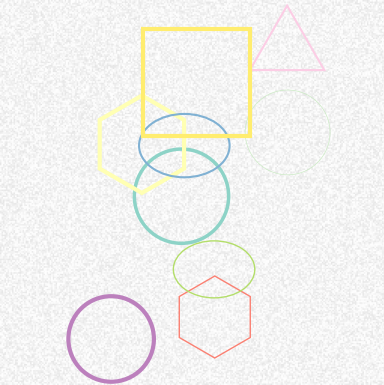[{"shape": "circle", "thickness": 2.5, "radius": 0.61, "center": [0.471, 0.49]}, {"shape": "hexagon", "thickness": 3, "radius": 0.63, "center": [0.369, 0.625]}, {"shape": "hexagon", "thickness": 1, "radius": 0.53, "center": [0.558, 0.177]}, {"shape": "oval", "thickness": 1.5, "radius": 0.59, "center": [0.479, 0.622]}, {"shape": "oval", "thickness": 1, "radius": 0.53, "center": [0.556, 0.3]}, {"shape": "triangle", "thickness": 1.5, "radius": 0.56, "center": [0.746, 0.874]}, {"shape": "circle", "thickness": 3, "radius": 0.56, "center": [0.289, 0.12]}, {"shape": "circle", "thickness": 0.5, "radius": 0.55, "center": [0.747, 0.656]}, {"shape": "square", "thickness": 3, "radius": 0.69, "center": [0.51, 0.786]}]